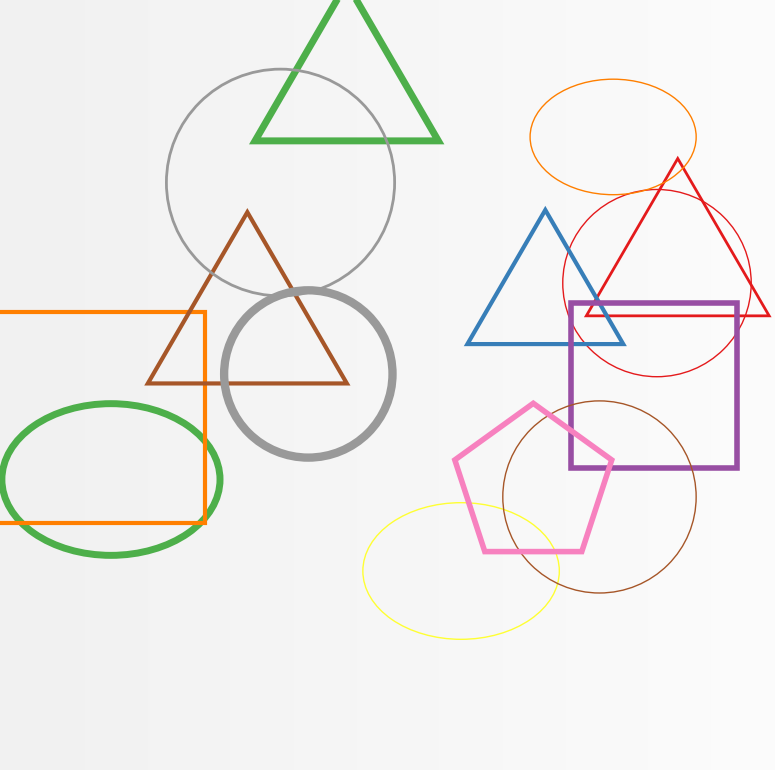[{"shape": "circle", "thickness": 0.5, "radius": 0.61, "center": [0.848, 0.632]}, {"shape": "triangle", "thickness": 1, "radius": 0.68, "center": [0.875, 0.658]}, {"shape": "triangle", "thickness": 1.5, "radius": 0.58, "center": [0.704, 0.611]}, {"shape": "triangle", "thickness": 2.5, "radius": 0.68, "center": [0.447, 0.885]}, {"shape": "oval", "thickness": 2.5, "radius": 0.7, "center": [0.143, 0.377]}, {"shape": "square", "thickness": 2, "radius": 0.54, "center": [0.844, 0.499]}, {"shape": "square", "thickness": 1.5, "radius": 0.68, "center": [0.127, 0.457]}, {"shape": "oval", "thickness": 0.5, "radius": 0.54, "center": [0.791, 0.822]}, {"shape": "oval", "thickness": 0.5, "radius": 0.63, "center": [0.595, 0.258]}, {"shape": "triangle", "thickness": 1.5, "radius": 0.74, "center": [0.319, 0.576]}, {"shape": "circle", "thickness": 0.5, "radius": 0.62, "center": [0.774, 0.355]}, {"shape": "pentagon", "thickness": 2, "radius": 0.53, "center": [0.688, 0.37]}, {"shape": "circle", "thickness": 1, "radius": 0.74, "center": [0.362, 0.763]}, {"shape": "circle", "thickness": 3, "radius": 0.54, "center": [0.398, 0.514]}]